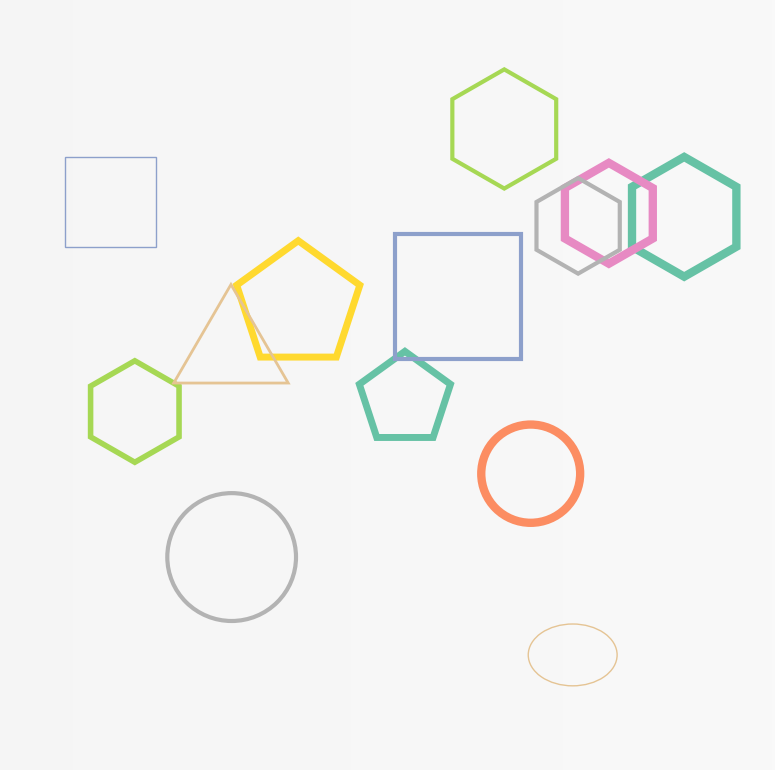[{"shape": "pentagon", "thickness": 2.5, "radius": 0.31, "center": [0.522, 0.482]}, {"shape": "hexagon", "thickness": 3, "radius": 0.39, "center": [0.883, 0.718]}, {"shape": "circle", "thickness": 3, "radius": 0.32, "center": [0.685, 0.385]}, {"shape": "square", "thickness": 0.5, "radius": 0.29, "center": [0.143, 0.738]}, {"shape": "square", "thickness": 1.5, "radius": 0.41, "center": [0.591, 0.615]}, {"shape": "hexagon", "thickness": 3, "radius": 0.33, "center": [0.786, 0.723]}, {"shape": "hexagon", "thickness": 1.5, "radius": 0.39, "center": [0.651, 0.833]}, {"shape": "hexagon", "thickness": 2, "radius": 0.33, "center": [0.174, 0.466]}, {"shape": "pentagon", "thickness": 2.5, "radius": 0.42, "center": [0.385, 0.604]}, {"shape": "triangle", "thickness": 1, "radius": 0.43, "center": [0.298, 0.545]}, {"shape": "oval", "thickness": 0.5, "radius": 0.29, "center": [0.739, 0.149]}, {"shape": "circle", "thickness": 1.5, "radius": 0.42, "center": [0.299, 0.277]}, {"shape": "hexagon", "thickness": 1.5, "radius": 0.31, "center": [0.746, 0.707]}]